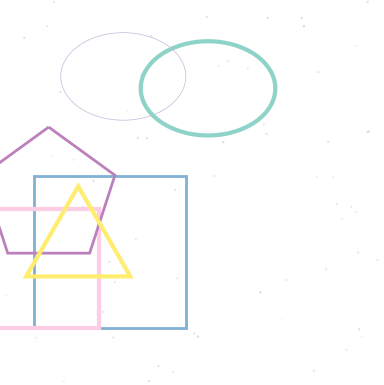[{"shape": "oval", "thickness": 3, "radius": 0.87, "center": [0.54, 0.771]}, {"shape": "oval", "thickness": 0.5, "radius": 0.81, "center": [0.32, 0.801]}, {"shape": "square", "thickness": 2, "radius": 0.98, "center": [0.286, 0.346]}, {"shape": "square", "thickness": 3, "radius": 0.77, "center": [0.104, 0.303]}, {"shape": "pentagon", "thickness": 2, "radius": 0.91, "center": [0.126, 0.489]}, {"shape": "triangle", "thickness": 3, "radius": 0.78, "center": [0.203, 0.36]}]